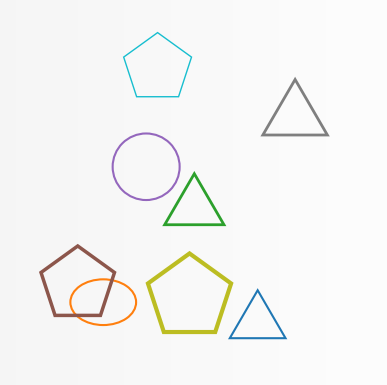[{"shape": "triangle", "thickness": 1.5, "radius": 0.42, "center": [0.665, 0.163]}, {"shape": "oval", "thickness": 1.5, "radius": 0.42, "center": [0.266, 0.215]}, {"shape": "triangle", "thickness": 2, "radius": 0.44, "center": [0.501, 0.46]}, {"shape": "circle", "thickness": 1.5, "radius": 0.43, "center": [0.377, 0.567]}, {"shape": "pentagon", "thickness": 2.5, "radius": 0.5, "center": [0.201, 0.261]}, {"shape": "triangle", "thickness": 2, "radius": 0.48, "center": [0.762, 0.697]}, {"shape": "pentagon", "thickness": 3, "radius": 0.56, "center": [0.489, 0.229]}, {"shape": "pentagon", "thickness": 1, "radius": 0.46, "center": [0.407, 0.823]}]